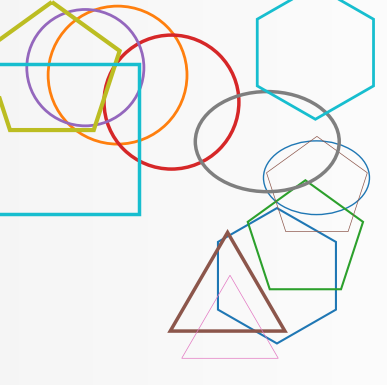[{"shape": "hexagon", "thickness": 1.5, "radius": 0.88, "center": [0.715, 0.284]}, {"shape": "oval", "thickness": 1, "radius": 0.68, "center": [0.817, 0.538]}, {"shape": "circle", "thickness": 2, "radius": 0.9, "center": [0.303, 0.805]}, {"shape": "pentagon", "thickness": 1.5, "radius": 0.78, "center": [0.788, 0.375]}, {"shape": "circle", "thickness": 2.5, "radius": 0.87, "center": [0.443, 0.735]}, {"shape": "circle", "thickness": 2, "radius": 0.76, "center": [0.22, 0.824]}, {"shape": "triangle", "thickness": 2.5, "radius": 0.85, "center": [0.587, 0.225]}, {"shape": "pentagon", "thickness": 0.5, "radius": 0.68, "center": [0.818, 0.509]}, {"shape": "triangle", "thickness": 0.5, "radius": 0.72, "center": [0.594, 0.141]}, {"shape": "oval", "thickness": 2.5, "radius": 0.93, "center": [0.69, 0.632]}, {"shape": "pentagon", "thickness": 3, "radius": 0.92, "center": [0.134, 0.811]}, {"shape": "hexagon", "thickness": 2, "radius": 0.87, "center": [0.814, 0.863]}, {"shape": "square", "thickness": 2.5, "radius": 0.98, "center": [0.164, 0.639]}]